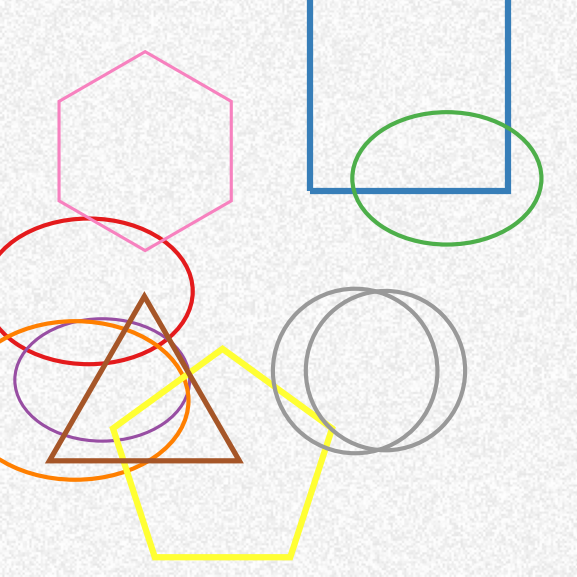[{"shape": "oval", "thickness": 2, "radius": 0.9, "center": [0.154, 0.495]}, {"shape": "square", "thickness": 3, "radius": 0.86, "center": [0.708, 0.84]}, {"shape": "oval", "thickness": 2, "radius": 0.82, "center": [0.774, 0.69]}, {"shape": "oval", "thickness": 1.5, "radius": 0.76, "center": [0.177, 0.341]}, {"shape": "oval", "thickness": 2, "radius": 0.98, "center": [0.13, 0.306]}, {"shape": "pentagon", "thickness": 3, "radius": 1.0, "center": [0.385, 0.196]}, {"shape": "triangle", "thickness": 2.5, "radius": 0.95, "center": [0.25, 0.296]}, {"shape": "hexagon", "thickness": 1.5, "radius": 0.86, "center": [0.251, 0.737]}, {"shape": "circle", "thickness": 2, "radius": 0.69, "center": [0.667, 0.357]}, {"shape": "circle", "thickness": 2, "radius": 0.71, "center": [0.615, 0.357]}]